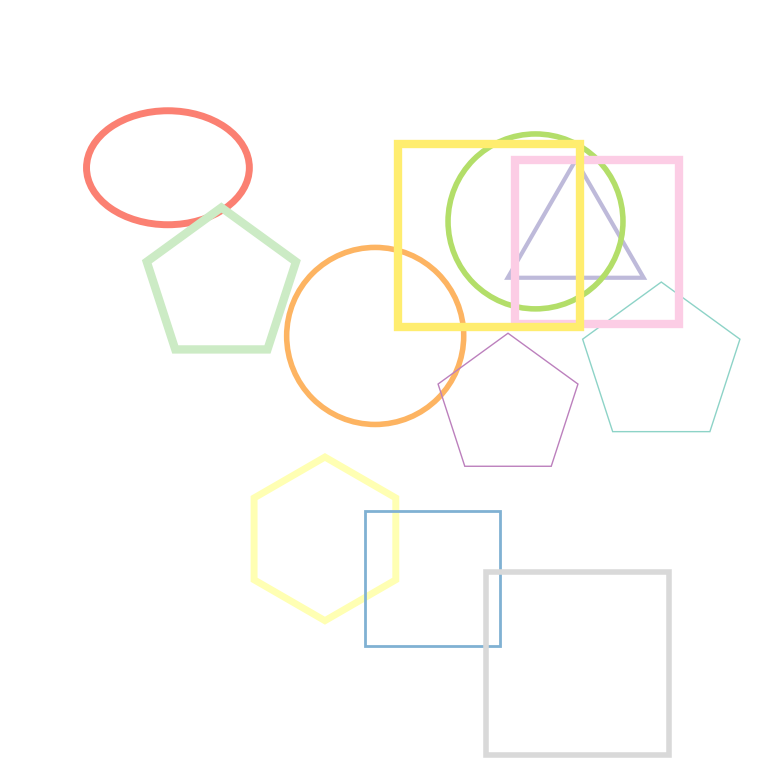[{"shape": "pentagon", "thickness": 0.5, "radius": 0.54, "center": [0.859, 0.526]}, {"shape": "hexagon", "thickness": 2.5, "radius": 0.53, "center": [0.422, 0.3]}, {"shape": "triangle", "thickness": 1.5, "radius": 0.51, "center": [0.748, 0.69]}, {"shape": "oval", "thickness": 2.5, "radius": 0.53, "center": [0.218, 0.782]}, {"shape": "square", "thickness": 1, "radius": 0.44, "center": [0.562, 0.249]}, {"shape": "circle", "thickness": 2, "radius": 0.57, "center": [0.487, 0.564]}, {"shape": "circle", "thickness": 2, "radius": 0.57, "center": [0.695, 0.712]}, {"shape": "square", "thickness": 3, "radius": 0.53, "center": [0.775, 0.686]}, {"shape": "square", "thickness": 2, "radius": 0.59, "center": [0.75, 0.139]}, {"shape": "pentagon", "thickness": 0.5, "radius": 0.48, "center": [0.66, 0.472]}, {"shape": "pentagon", "thickness": 3, "radius": 0.51, "center": [0.288, 0.629]}, {"shape": "square", "thickness": 3, "radius": 0.59, "center": [0.635, 0.694]}]